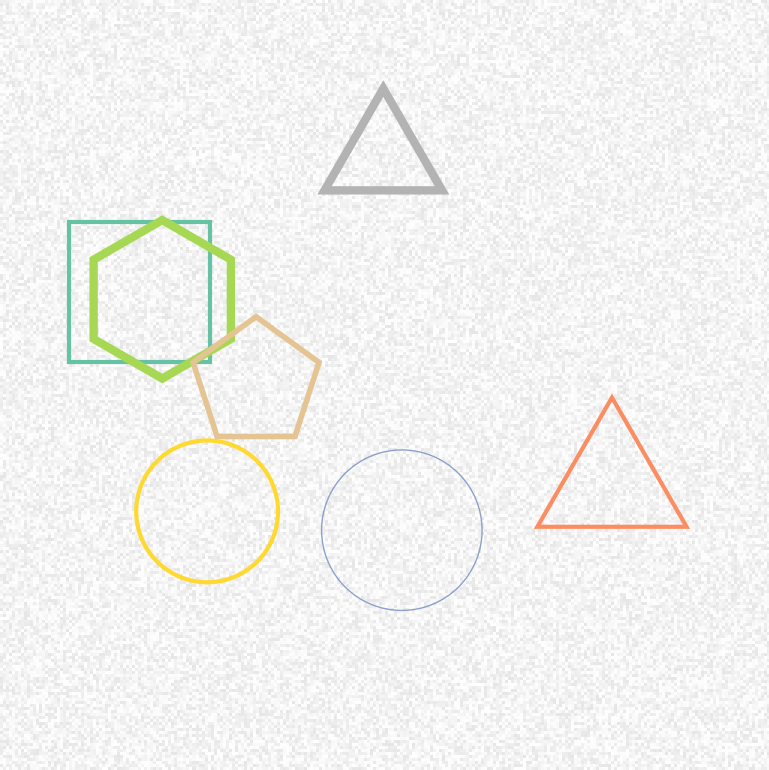[{"shape": "square", "thickness": 1.5, "radius": 0.45, "center": [0.181, 0.62]}, {"shape": "triangle", "thickness": 1.5, "radius": 0.56, "center": [0.795, 0.372]}, {"shape": "circle", "thickness": 0.5, "radius": 0.52, "center": [0.522, 0.311]}, {"shape": "hexagon", "thickness": 3, "radius": 0.51, "center": [0.211, 0.611]}, {"shape": "circle", "thickness": 1.5, "radius": 0.46, "center": [0.269, 0.336]}, {"shape": "pentagon", "thickness": 2, "radius": 0.43, "center": [0.333, 0.503]}, {"shape": "triangle", "thickness": 3, "radius": 0.44, "center": [0.498, 0.797]}]